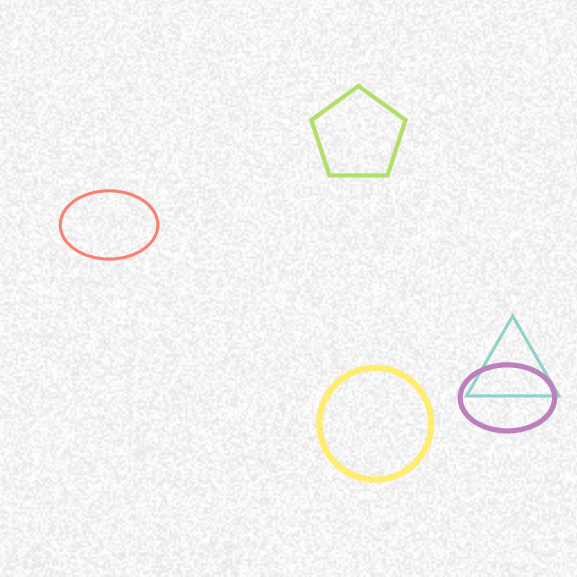[{"shape": "triangle", "thickness": 1.5, "radius": 0.46, "center": [0.888, 0.36]}, {"shape": "oval", "thickness": 1.5, "radius": 0.42, "center": [0.189, 0.61]}, {"shape": "pentagon", "thickness": 2, "radius": 0.43, "center": [0.621, 0.765]}, {"shape": "oval", "thickness": 2.5, "radius": 0.41, "center": [0.879, 0.31]}, {"shape": "circle", "thickness": 3, "radius": 0.48, "center": [0.65, 0.265]}]